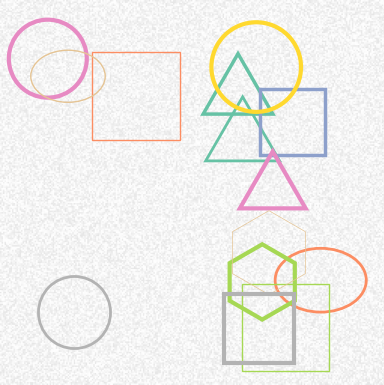[{"shape": "triangle", "thickness": 2.5, "radius": 0.52, "center": [0.618, 0.756]}, {"shape": "triangle", "thickness": 2, "radius": 0.55, "center": [0.63, 0.638]}, {"shape": "square", "thickness": 1, "radius": 0.57, "center": [0.353, 0.751]}, {"shape": "oval", "thickness": 2, "radius": 0.59, "center": [0.833, 0.272]}, {"shape": "square", "thickness": 2.5, "radius": 0.43, "center": [0.76, 0.683]}, {"shape": "circle", "thickness": 3, "radius": 0.51, "center": [0.124, 0.848]}, {"shape": "triangle", "thickness": 3, "radius": 0.49, "center": [0.708, 0.508]}, {"shape": "hexagon", "thickness": 3, "radius": 0.49, "center": [0.681, 0.268]}, {"shape": "square", "thickness": 1, "radius": 0.56, "center": [0.741, 0.149]}, {"shape": "circle", "thickness": 3, "radius": 0.58, "center": [0.665, 0.826]}, {"shape": "hexagon", "thickness": 0.5, "radius": 0.55, "center": [0.699, 0.344]}, {"shape": "oval", "thickness": 1, "radius": 0.48, "center": [0.177, 0.802]}, {"shape": "circle", "thickness": 2, "radius": 0.47, "center": [0.193, 0.188]}, {"shape": "square", "thickness": 3, "radius": 0.45, "center": [0.673, 0.148]}]